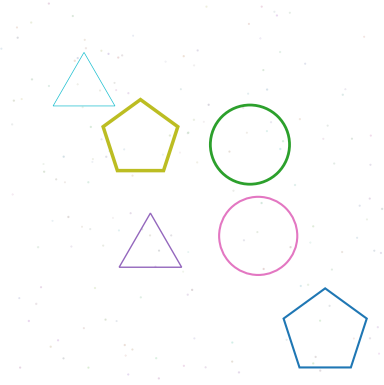[{"shape": "pentagon", "thickness": 1.5, "radius": 0.57, "center": [0.845, 0.137]}, {"shape": "circle", "thickness": 2, "radius": 0.51, "center": [0.649, 0.624]}, {"shape": "triangle", "thickness": 1, "radius": 0.47, "center": [0.391, 0.353]}, {"shape": "circle", "thickness": 1.5, "radius": 0.51, "center": [0.671, 0.387]}, {"shape": "pentagon", "thickness": 2.5, "radius": 0.51, "center": [0.365, 0.639]}, {"shape": "triangle", "thickness": 0.5, "radius": 0.46, "center": [0.218, 0.771]}]